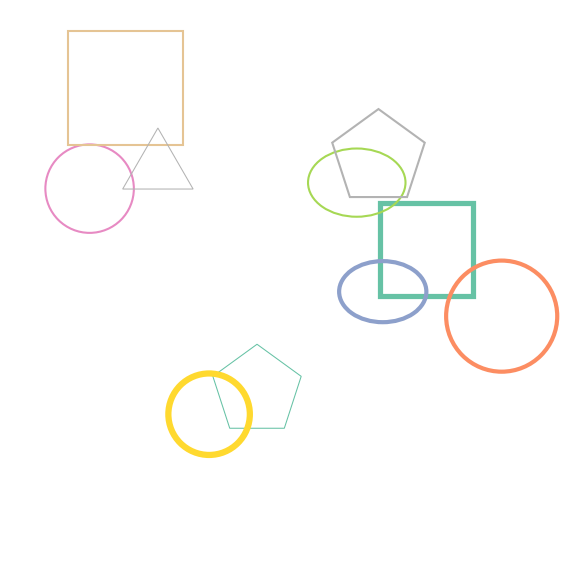[{"shape": "pentagon", "thickness": 0.5, "radius": 0.4, "center": [0.445, 0.323]}, {"shape": "square", "thickness": 2.5, "radius": 0.4, "center": [0.739, 0.567]}, {"shape": "circle", "thickness": 2, "radius": 0.48, "center": [0.869, 0.452]}, {"shape": "oval", "thickness": 2, "radius": 0.38, "center": [0.663, 0.494]}, {"shape": "circle", "thickness": 1, "radius": 0.38, "center": [0.155, 0.672]}, {"shape": "oval", "thickness": 1, "radius": 0.42, "center": [0.618, 0.683]}, {"shape": "circle", "thickness": 3, "radius": 0.35, "center": [0.362, 0.282]}, {"shape": "square", "thickness": 1, "radius": 0.5, "center": [0.218, 0.847]}, {"shape": "triangle", "thickness": 0.5, "radius": 0.35, "center": [0.273, 0.707]}, {"shape": "pentagon", "thickness": 1, "radius": 0.42, "center": [0.655, 0.726]}]